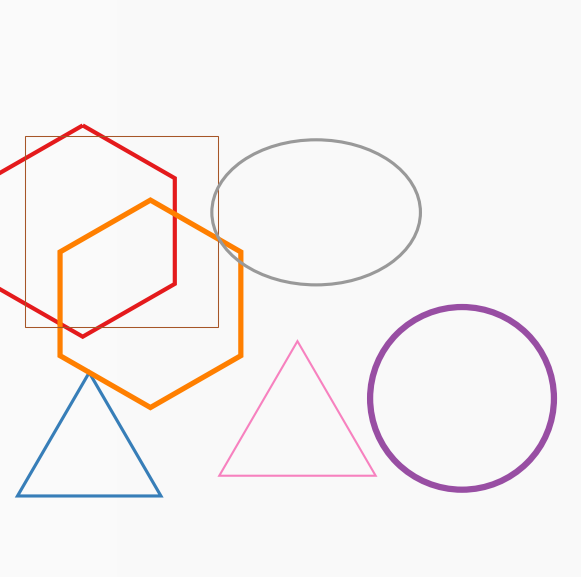[{"shape": "hexagon", "thickness": 2, "radius": 0.91, "center": [0.142, 0.599]}, {"shape": "triangle", "thickness": 1.5, "radius": 0.71, "center": [0.153, 0.212]}, {"shape": "circle", "thickness": 3, "radius": 0.79, "center": [0.795, 0.309]}, {"shape": "hexagon", "thickness": 2.5, "radius": 0.9, "center": [0.259, 0.473]}, {"shape": "square", "thickness": 0.5, "radius": 0.83, "center": [0.209, 0.599]}, {"shape": "triangle", "thickness": 1, "radius": 0.78, "center": [0.512, 0.253]}, {"shape": "oval", "thickness": 1.5, "radius": 0.9, "center": [0.544, 0.631]}]